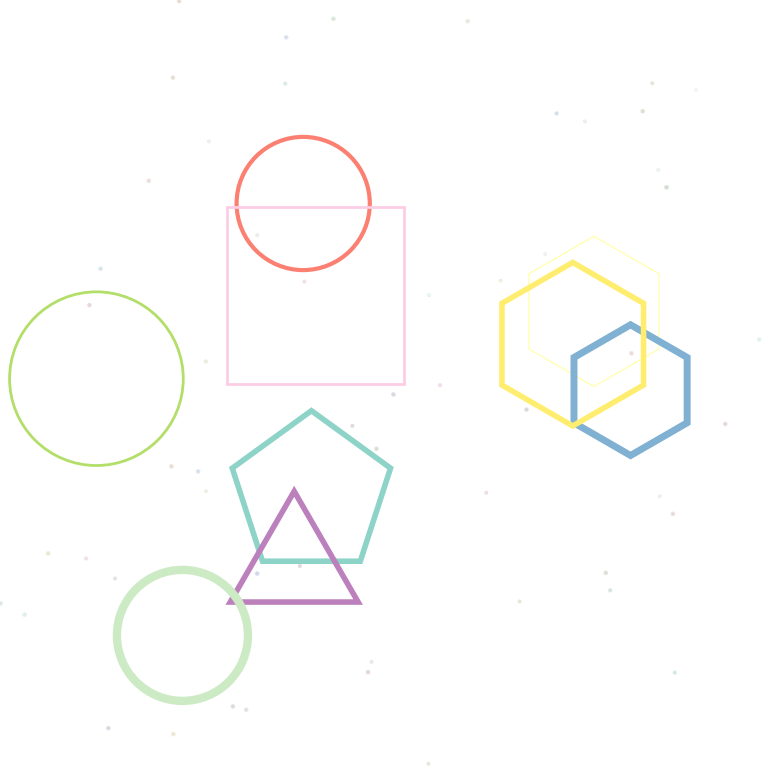[{"shape": "pentagon", "thickness": 2, "radius": 0.54, "center": [0.404, 0.359]}, {"shape": "hexagon", "thickness": 0.5, "radius": 0.49, "center": [0.771, 0.596]}, {"shape": "circle", "thickness": 1.5, "radius": 0.43, "center": [0.394, 0.736]}, {"shape": "hexagon", "thickness": 2.5, "radius": 0.42, "center": [0.819, 0.493]}, {"shape": "circle", "thickness": 1, "radius": 0.56, "center": [0.125, 0.508]}, {"shape": "square", "thickness": 1, "radius": 0.57, "center": [0.41, 0.616]}, {"shape": "triangle", "thickness": 2, "radius": 0.48, "center": [0.382, 0.266]}, {"shape": "circle", "thickness": 3, "radius": 0.43, "center": [0.237, 0.175]}, {"shape": "hexagon", "thickness": 2, "radius": 0.53, "center": [0.744, 0.553]}]